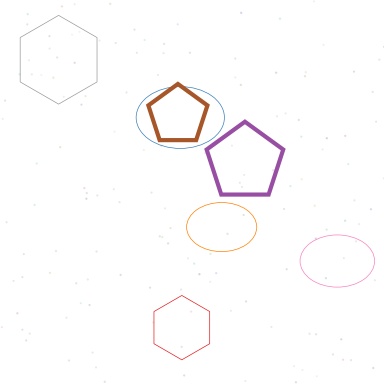[{"shape": "hexagon", "thickness": 0.5, "radius": 0.42, "center": [0.472, 0.149]}, {"shape": "oval", "thickness": 0.5, "radius": 0.57, "center": [0.468, 0.695]}, {"shape": "pentagon", "thickness": 3, "radius": 0.52, "center": [0.636, 0.579]}, {"shape": "oval", "thickness": 0.5, "radius": 0.46, "center": [0.576, 0.41]}, {"shape": "pentagon", "thickness": 3, "radius": 0.4, "center": [0.462, 0.701]}, {"shape": "oval", "thickness": 0.5, "radius": 0.48, "center": [0.876, 0.322]}, {"shape": "hexagon", "thickness": 0.5, "radius": 0.58, "center": [0.152, 0.845]}]